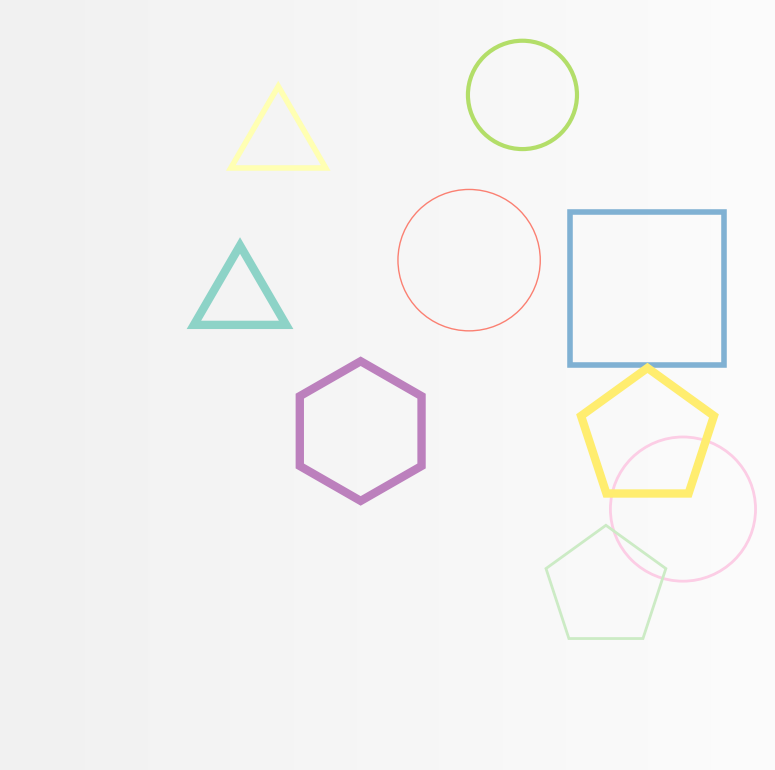[{"shape": "triangle", "thickness": 3, "radius": 0.34, "center": [0.31, 0.612]}, {"shape": "triangle", "thickness": 2, "radius": 0.35, "center": [0.359, 0.817]}, {"shape": "circle", "thickness": 0.5, "radius": 0.46, "center": [0.605, 0.662]}, {"shape": "square", "thickness": 2, "radius": 0.5, "center": [0.835, 0.625]}, {"shape": "circle", "thickness": 1.5, "radius": 0.35, "center": [0.674, 0.877]}, {"shape": "circle", "thickness": 1, "radius": 0.47, "center": [0.881, 0.339]}, {"shape": "hexagon", "thickness": 3, "radius": 0.45, "center": [0.465, 0.44]}, {"shape": "pentagon", "thickness": 1, "radius": 0.41, "center": [0.782, 0.237]}, {"shape": "pentagon", "thickness": 3, "radius": 0.45, "center": [0.835, 0.432]}]